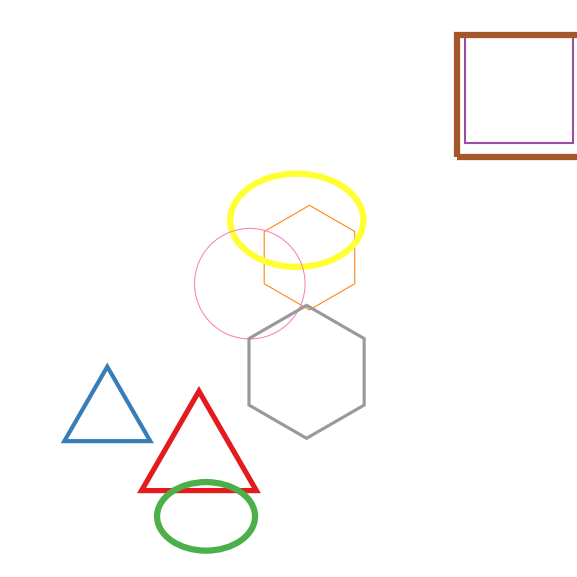[{"shape": "triangle", "thickness": 2.5, "radius": 0.57, "center": [0.345, 0.207]}, {"shape": "triangle", "thickness": 2, "radius": 0.43, "center": [0.186, 0.278]}, {"shape": "oval", "thickness": 3, "radius": 0.42, "center": [0.357, 0.105]}, {"shape": "square", "thickness": 1, "radius": 0.47, "center": [0.899, 0.845]}, {"shape": "hexagon", "thickness": 0.5, "radius": 0.45, "center": [0.536, 0.553]}, {"shape": "oval", "thickness": 3, "radius": 0.58, "center": [0.514, 0.618]}, {"shape": "square", "thickness": 3, "radius": 0.53, "center": [0.896, 0.832]}, {"shape": "circle", "thickness": 0.5, "radius": 0.48, "center": [0.433, 0.508]}, {"shape": "hexagon", "thickness": 1.5, "radius": 0.58, "center": [0.531, 0.355]}]